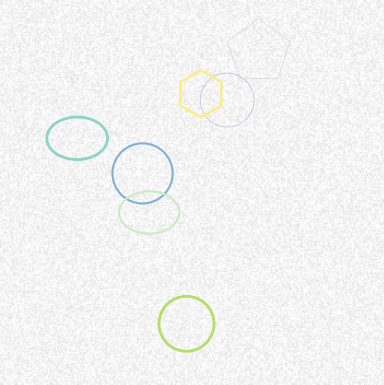[{"shape": "oval", "thickness": 2, "radius": 0.39, "center": [0.201, 0.641]}, {"shape": "circle", "thickness": 0.5, "radius": 0.35, "center": [0.59, 0.74]}, {"shape": "circle", "thickness": 1.5, "radius": 0.39, "center": [0.37, 0.55]}, {"shape": "circle", "thickness": 2, "radius": 0.36, "center": [0.484, 0.159]}, {"shape": "pentagon", "thickness": 0.5, "radius": 0.43, "center": [0.672, 0.866]}, {"shape": "oval", "thickness": 1.5, "radius": 0.39, "center": [0.388, 0.448]}, {"shape": "hexagon", "thickness": 1.5, "radius": 0.31, "center": [0.522, 0.756]}]